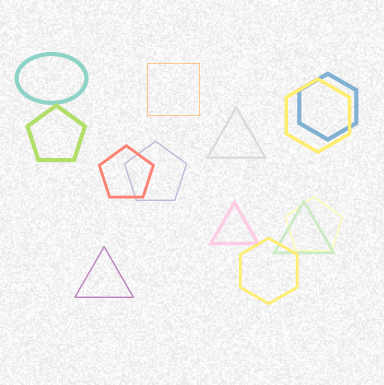[{"shape": "oval", "thickness": 3, "radius": 0.45, "center": [0.134, 0.796]}, {"shape": "pentagon", "thickness": 1, "radius": 0.39, "center": [0.815, 0.412]}, {"shape": "pentagon", "thickness": 1, "radius": 0.42, "center": [0.404, 0.548]}, {"shape": "pentagon", "thickness": 2, "radius": 0.37, "center": [0.328, 0.548]}, {"shape": "hexagon", "thickness": 3, "radius": 0.43, "center": [0.851, 0.723]}, {"shape": "square", "thickness": 0.5, "radius": 0.34, "center": [0.449, 0.769]}, {"shape": "pentagon", "thickness": 3, "radius": 0.39, "center": [0.146, 0.648]}, {"shape": "triangle", "thickness": 2.5, "radius": 0.36, "center": [0.609, 0.403]}, {"shape": "triangle", "thickness": 1.5, "radius": 0.44, "center": [0.614, 0.634]}, {"shape": "triangle", "thickness": 1, "radius": 0.44, "center": [0.27, 0.272]}, {"shape": "triangle", "thickness": 2, "radius": 0.44, "center": [0.79, 0.388]}, {"shape": "hexagon", "thickness": 2.5, "radius": 0.47, "center": [0.826, 0.7]}, {"shape": "hexagon", "thickness": 2, "radius": 0.43, "center": [0.698, 0.296]}]